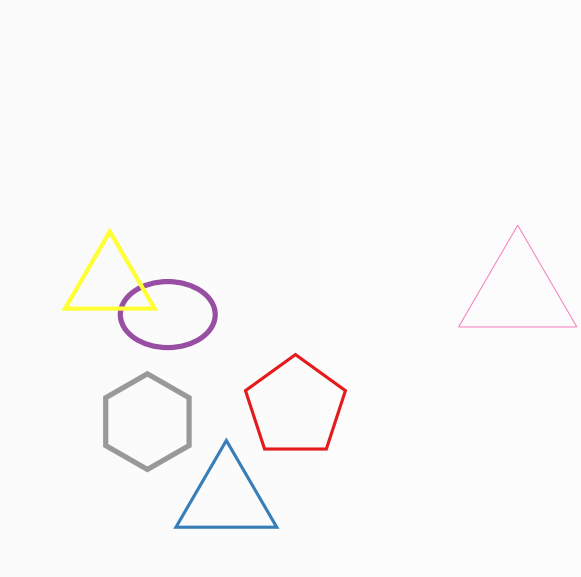[{"shape": "pentagon", "thickness": 1.5, "radius": 0.45, "center": [0.508, 0.295]}, {"shape": "triangle", "thickness": 1.5, "radius": 0.5, "center": [0.389, 0.136]}, {"shape": "oval", "thickness": 2.5, "radius": 0.41, "center": [0.289, 0.454]}, {"shape": "triangle", "thickness": 2, "radius": 0.45, "center": [0.189, 0.509]}, {"shape": "triangle", "thickness": 0.5, "radius": 0.59, "center": [0.891, 0.492]}, {"shape": "hexagon", "thickness": 2.5, "radius": 0.41, "center": [0.254, 0.269]}]